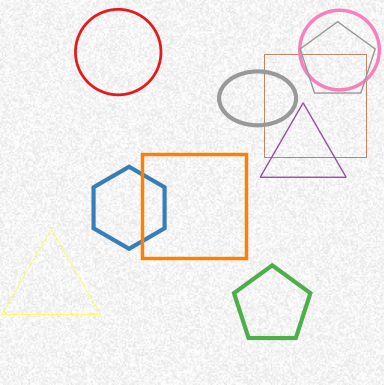[{"shape": "circle", "thickness": 2, "radius": 0.56, "center": [0.307, 0.865]}, {"shape": "hexagon", "thickness": 3, "radius": 0.53, "center": [0.335, 0.46]}, {"shape": "pentagon", "thickness": 3, "radius": 0.52, "center": [0.707, 0.206]}, {"shape": "triangle", "thickness": 1, "radius": 0.64, "center": [0.787, 0.604]}, {"shape": "square", "thickness": 2.5, "radius": 0.68, "center": [0.505, 0.464]}, {"shape": "triangle", "thickness": 0.5, "radius": 0.74, "center": [0.133, 0.257]}, {"shape": "square", "thickness": 0.5, "radius": 0.67, "center": [0.818, 0.726]}, {"shape": "circle", "thickness": 2.5, "radius": 0.52, "center": [0.882, 0.87]}, {"shape": "pentagon", "thickness": 1, "radius": 0.51, "center": [0.877, 0.841]}, {"shape": "oval", "thickness": 3, "radius": 0.5, "center": [0.669, 0.745]}]